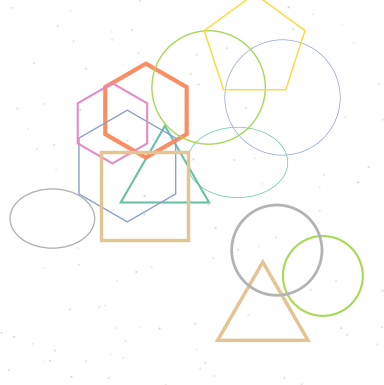[{"shape": "triangle", "thickness": 1.5, "radius": 0.66, "center": [0.428, 0.54]}, {"shape": "oval", "thickness": 0.5, "radius": 0.65, "center": [0.617, 0.578]}, {"shape": "hexagon", "thickness": 3, "radius": 0.61, "center": [0.379, 0.713]}, {"shape": "circle", "thickness": 0.5, "radius": 0.75, "center": [0.734, 0.747]}, {"shape": "hexagon", "thickness": 1, "radius": 0.73, "center": [0.331, 0.569]}, {"shape": "hexagon", "thickness": 1.5, "radius": 0.52, "center": [0.292, 0.68]}, {"shape": "circle", "thickness": 1, "radius": 0.74, "center": [0.542, 0.773]}, {"shape": "circle", "thickness": 1.5, "radius": 0.52, "center": [0.839, 0.283]}, {"shape": "pentagon", "thickness": 1, "radius": 0.69, "center": [0.661, 0.878]}, {"shape": "triangle", "thickness": 2.5, "radius": 0.68, "center": [0.683, 0.184]}, {"shape": "square", "thickness": 2.5, "radius": 0.57, "center": [0.375, 0.491]}, {"shape": "oval", "thickness": 1, "radius": 0.55, "center": [0.136, 0.432]}, {"shape": "circle", "thickness": 2, "radius": 0.59, "center": [0.719, 0.35]}]